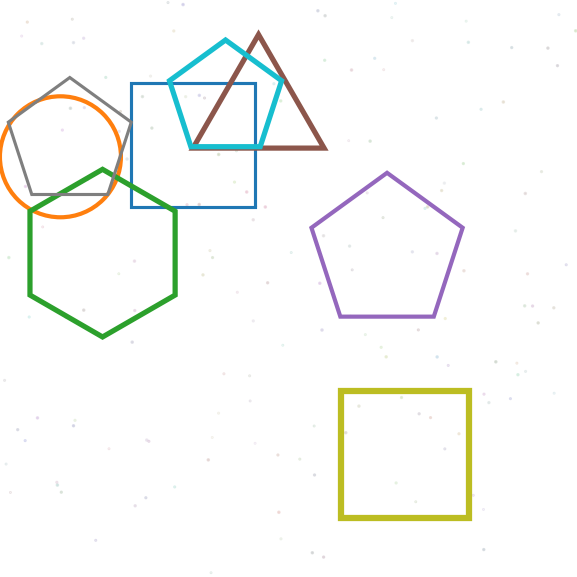[{"shape": "square", "thickness": 1.5, "radius": 0.54, "center": [0.335, 0.748]}, {"shape": "circle", "thickness": 2, "radius": 0.52, "center": [0.105, 0.728]}, {"shape": "hexagon", "thickness": 2.5, "radius": 0.73, "center": [0.178, 0.561]}, {"shape": "pentagon", "thickness": 2, "radius": 0.69, "center": [0.67, 0.562]}, {"shape": "triangle", "thickness": 2.5, "radius": 0.66, "center": [0.448, 0.808]}, {"shape": "pentagon", "thickness": 1.5, "radius": 0.56, "center": [0.121, 0.753]}, {"shape": "square", "thickness": 3, "radius": 0.55, "center": [0.701, 0.212]}, {"shape": "pentagon", "thickness": 2.5, "radius": 0.51, "center": [0.391, 0.828]}]